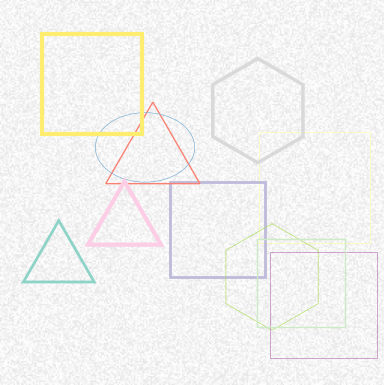[{"shape": "triangle", "thickness": 2, "radius": 0.53, "center": [0.153, 0.321]}, {"shape": "square", "thickness": 0.5, "radius": 0.72, "center": [0.817, 0.513]}, {"shape": "square", "thickness": 2, "radius": 0.62, "center": [0.565, 0.405]}, {"shape": "triangle", "thickness": 1, "radius": 0.71, "center": [0.397, 0.594]}, {"shape": "oval", "thickness": 0.5, "radius": 0.64, "center": [0.377, 0.617]}, {"shape": "hexagon", "thickness": 0.5, "radius": 0.69, "center": [0.707, 0.281]}, {"shape": "triangle", "thickness": 3, "radius": 0.55, "center": [0.323, 0.419]}, {"shape": "hexagon", "thickness": 2.5, "radius": 0.68, "center": [0.67, 0.713]}, {"shape": "square", "thickness": 0.5, "radius": 0.69, "center": [0.84, 0.208]}, {"shape": "square", "thickness": 1, "radius": 0.58, "center": [0.782, 0.265]}, {"shape": "square", "thickness": 3, "radius": 0.65, "center": [0.238, 0.783]}]